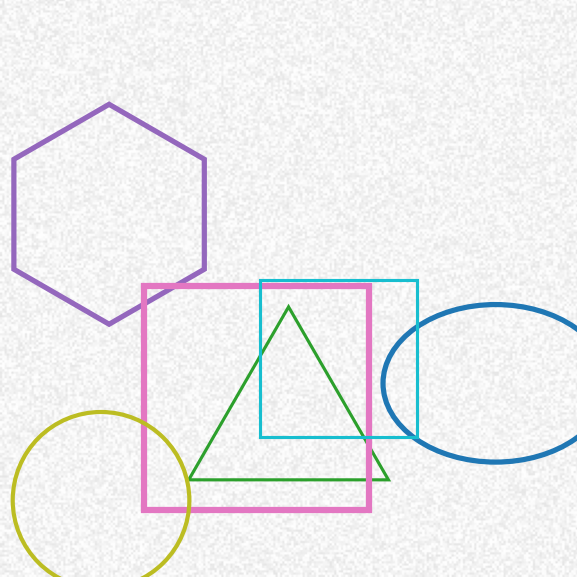[{"shape": "oval", "thickness": 2.5, "radius": 0.97, "center": [0.858, 0.335]}, {"shape": "triangle", "thickness": 1.5, "radius": 1.0, "center": [0.5, 0.268]}, {"shape": "hexagon", "thickness": 2.5, "radius": 0.95, "center": [0.189, 0.628]}, {"shape": "square", "thickness": 3, "radius": 0.97, "center": [0.444, 0.31]}, {"shape": "circle", "thickness": 2, "radius": 0.76, "center": [0.175, 0.133]}, {"shape": "square", "thickness": 1.5, "radius": 0.68, "center": [0.587, 0.378]}]